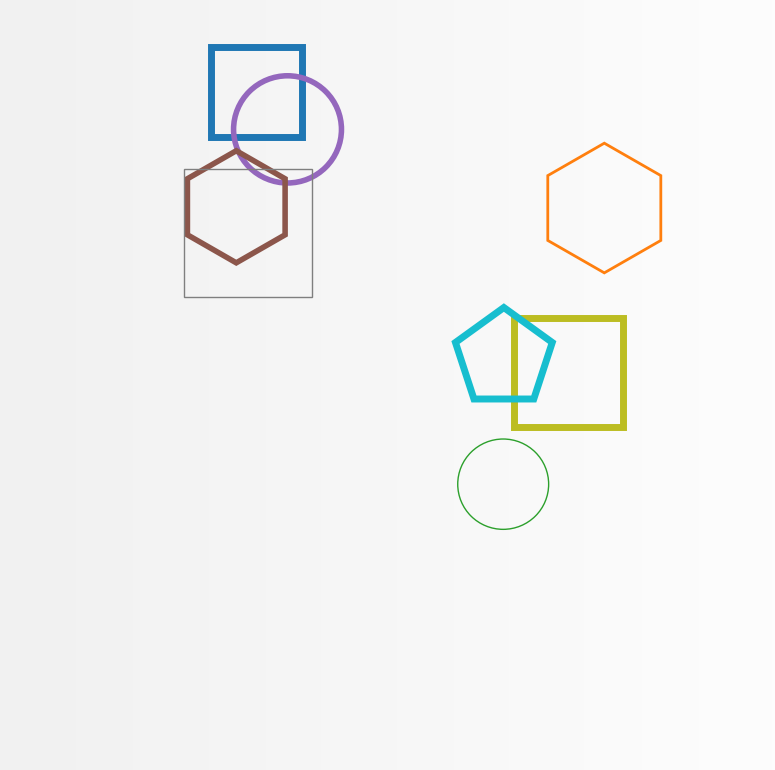[{"shape": "square", "thickness": 2.5, "radius": 0.29, "center": [0.331, 0.88]}, {"shape": "hexagon", "thickness": 1, "radius": 0.42, "center": [0.78, 0.73]}, {"shape": "circle", "thickness": 0.5, "radius": 0.29, "center": [0.649, 0.371]}, {"shape": "circle", "thickness": 2, "radius": 0.35, "center": [0.371, 0.832]}, {"shape": "hexagon", "thickness": 2, "radius": 0.36, "center": [0.305, 0.731]}, {"shape": "square", "thickness": 0.5, "radius": 0.41, "center": [0.32, 0.697]}, {"shape": "square", "thickness": 2.5, "radius": 0.35, "center": [0.734, 0.516]}, {"shape": "pentagon", "thickness": 2.5, "radius": 0.33, "center": [0.65, 0.535]}]